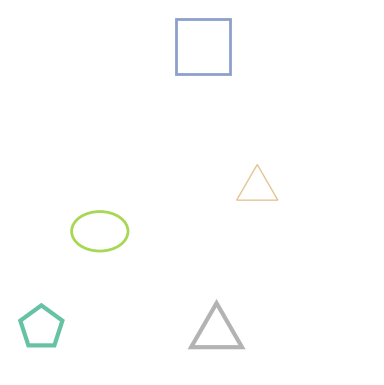[{"shape": "pentagon", "thickness": 3, "radius": 0.29, "center": [0.107, 0.149]}, {"shape": "square", "thickness": 2, "radius": 0.36, "center": [0.527, 0.88]}, {"shape": "oval", "thickness": 2, "radius": 0.37, "center": [0.259, 0.399]}, {"shape": "triangle", "thickness": 1, "radius": 0.31, "center": [0.668, 0.511]}, {"shape": "triangle", "thickness": 3, "radius": 0.38, "center": [0.563, 0.136]}]